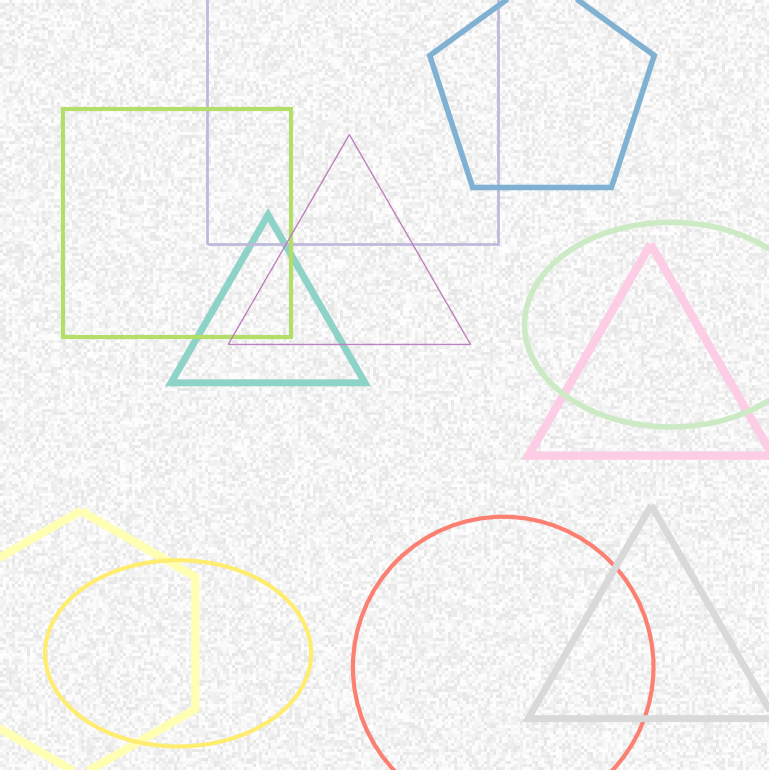[{"shape": "triangle", "thickness": 2.5, "radius": 0.73, "center": [0.348, 0.576]}, {"shape": "hexagon", "thickness": 3, "radius": 0.86, "center": [0.105, 0.165]}, {"shape": "square", "thickness": 1, "radius": 0.94, "center": [0.458, 0.871]}, {"shape": "circle", "thickness": 1.5, "radius": 0.98, "center": [0.654, 0.134]}, {"shape": "pentagon", "thickness": 2, "radius": 0.77, "center": [0.704, 0.881]}, {"shape": "square", "thickness": 1.5, "radius": 0.74, "center": [0.23, 0.71]}, {"shape": "triangle", "thickness": 3, "radius": 0.92, "center": [0.845, 0.5]}, {"shape": "triangle", "thickness": 2.5, "radius": 0.92, "center": [0.846, 0.159]}, {"shape": "triangle", "thickness": 0.5, "radius": 0.91, "center": [0.454, 0.644]}, {"shape": "oval", "thickness": 2, "radius": 0.95, "center": [0.871, 0.578]}, {"shape": "oval", "thickness": 1.5, "radius": 0.86, "center": [0.231, 0.152]}]